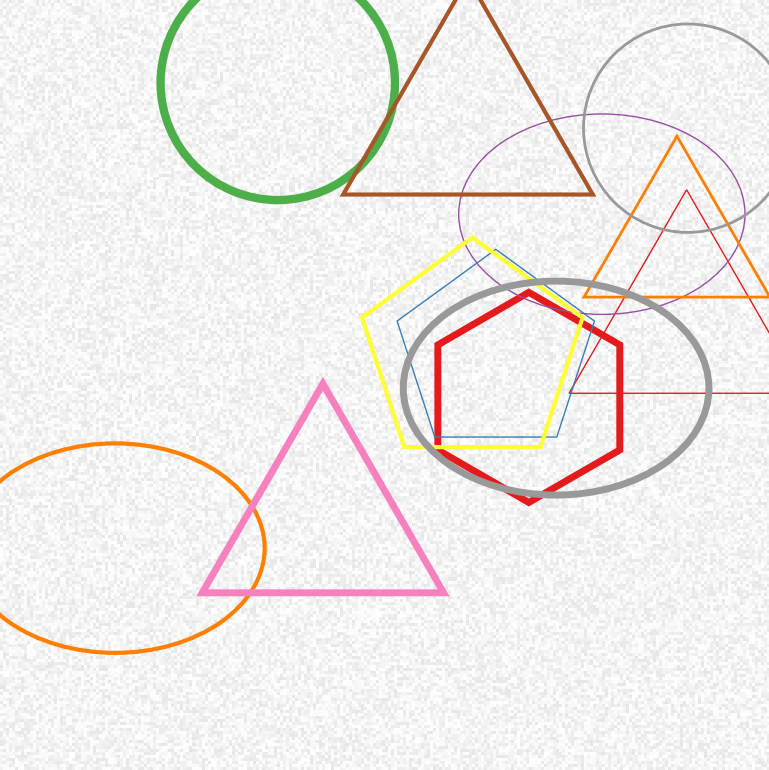[{"shape": "triangle", "thickness": 0.5, "radius": 0.88, "center": [0.892, 0.577]}, {"shape": "hexagon", "thickness": 2.5, "radius": 0.68, "center": [0.687, 0.484]}, {"shape": "pentagon", "thickness": 0.5, "radius": 0.67, "center": [0.644, 0.541]}, {"shape": "circle", "thickness": 3, "radius": 0.76, "center": [0.361, 0.892]}, {"shape": "oval", "thickness": 0.5, "radius": 0.93, "center": [0.782, 0.722]}, {"shape": "triangle", "thickness": 1, "radius": 0.7, "center": [0.879, 0.684]}, {"shape": "oval", "thickness": 1.5, "radius": 0.97, "center": [0.149, 0.288]}, {"shape": "pentagon", "thickness": 1.5, "radius": 0.75, "center": [0.613, 0.541]}, {"shape": "triangle", "thickness": 1.5, "radius": 0.94, "center": [0.608, 0.841]}, {"shape": "triangle", "thickness": 2.5, "radius": 0.91, "center": [0.419, 0.321]}, {"shape": "circle", "thickness": 1, "radius": 0.68, "center": [0.893, 0.834]}, {"shape": "oval", "thickness": 2.5, "radius": 0.99, "center": [0.722, 0.496]}]